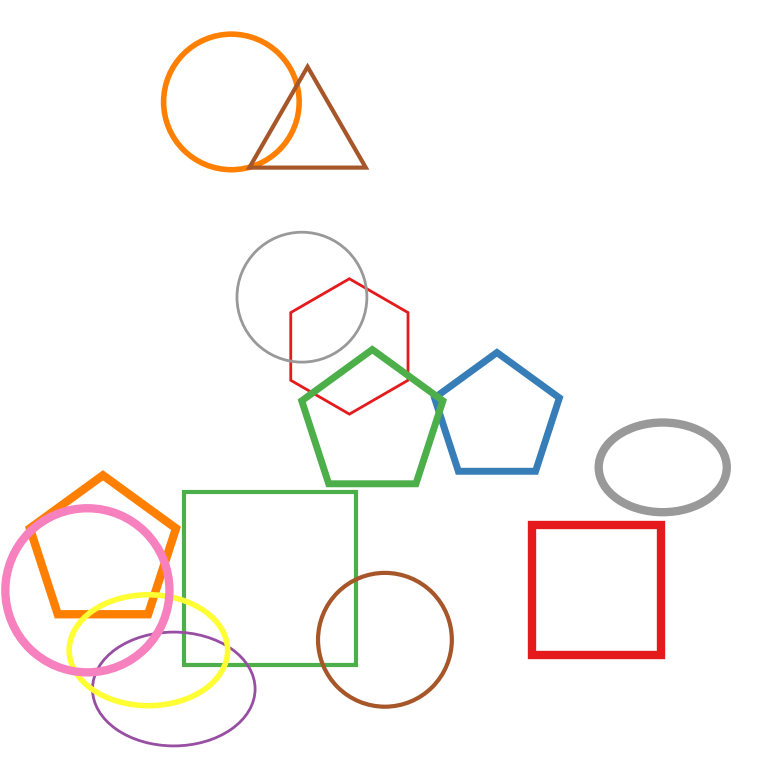[{"shape": "hexagon", "thickness": 1, "radius": 0.44, "center": [0.454, 0.55]}, {"shape": "square", "thickness": 3, "radius": 0.42, "center": [0.775, 0.234]}, {"shape": "pentagon", "thickness": 2.5, "radius": 0.43, "center": [0.645, 0.457]}, {"shape": "square", "thickness": 1.5, "radius": 0.56, "center": [0.351, 0.248]}, {"shape": "pentagon", "thickness": 2.5, "radius": 0.48, "center": [0.484, 0.45]}, {"shape": "oval", "thickness": 1, "radius": 0.53, "center": [0.226, 0.105]}, {"shape": "circle", "thickness": 2, "radius": 0.44, "center": [0.3, 0.868]}, {"shape": "pentagon", "thickness": 3, "radius": 0.5, "center": [0.134, 0.283]}, {"shape": "oval", "thickness": 2, "radius": 0.51, "center": [0.193, 0.156]}, {"shape": "circle", "thickness": 1.5, "radius": 0.43, "center": [0.5, 0.169]}, {"shape": "triangle", "thickness": 1.5, "radius": 0.44, "center": [0.399, 0.826]}, {"shape": "circle", "thickness": 3, "radius": 0.53, "center": [0.114, 0.233]}, {"shape": "oval", "thickness": 3, "radius": 0.42, "center": [0.861, 0.393]}, {"shape": "circle", "thickness": 1, "radius": 0.42, "center": [0.392, 0.614]}]